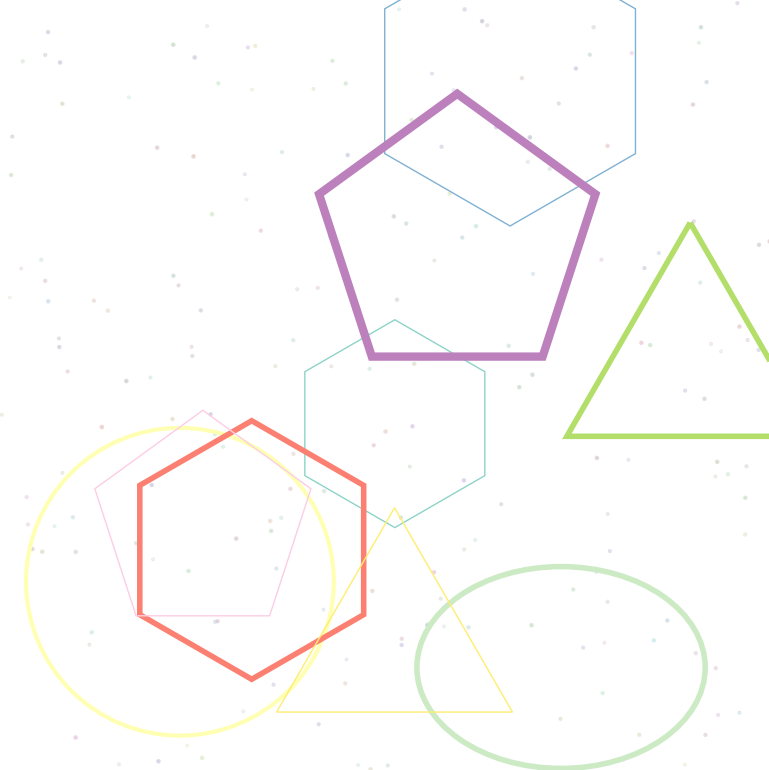[{"shape": "hexagon", "thickness": 0.5, "radius": 0.67, "center": [0.513, 0.45]}, {"shape": "circle", "thickness": 1.5, "radius": 1.0, "center": [0.234, 0.244]}, {"shape": "hexagon", "thickness": 2, "radius": 0.84, "center": [0.327, 0.286]}, {"shape": "hexagon", "thickness": 0.5, "radius": 0.94, "center": [0.662, 0.895]}, {"shape": "triangle", "thickness": 2, "radius": 0.92, "center": [0.896, 0.526]}, {"shape": "pentagon", "thickness": 0.5, "radius": 0.74, "center": [0.263, 0.32]}, {"shape": "pentagon", "thickness": 3, "radius": 0.94, "center": [0.594, 0.69]}, {"shape": "oval", "thickness": 2, "radius": 0.94, "center": [0.729, 0.133]}, {"shape": "triangle", "thickness": 0.5, "radius": 0.88, "center": [0.512, 0.164]}]